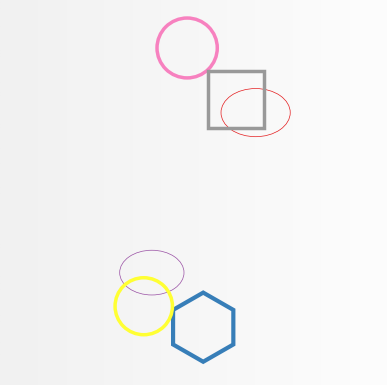[{"shape": "oval", "thickness": 0.5, "radius": 0.45, "center": [0.66, 0.707]}, {"shape": "hexagon", "thickness": 3, "radius": 0.45, "center": [0.524, 0.15]}, {"shape": "oval", "thickness": 0.5, "radius": 0.41, "center": [0.392, 0.292]}, {"shape": "circle", "thickness": 2.5, "radius": 0.37, "center": [0.371, 0.205]}, {"shape": "circle", "thickness": 2.5, "radius": 0.39, "center": [0.483, 0.875]}, {"shape": "square", "thickness": 2.5, "radius": 0.37, "center": [0.609, 0.742]}]